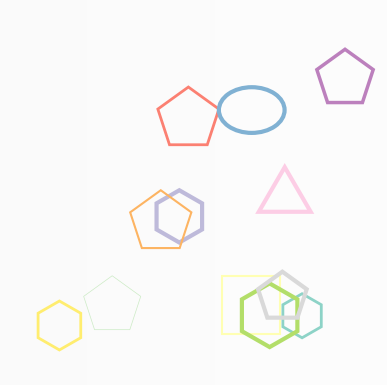[{"shape": "hexagon", "thickness": 2, "radius": 0.29, "center": [0.78, 0.18]}, {"shape": "square", "thickness": 1.5, "radius": 0.37, "center": [0.648, 0.207]}, {"shape": "hexagon", "thickness": 3, "radius": 0.34, "center": [0.463, 0.438]}, {"shape": "pentagon", "thickness": 2, "radius": 0.41, "center": [0.486, 0.691]}, {"shape": "oval", "thickness": 3, "radius": 0.42, "center": [0.65, 0.714]}, {"shape": "pentagon", "thickness": 1.5, "radius": 0.41, "center": [0.415, 0.423]}, {"shape": "hexagon", "thickness": 3, "radius": 0.41, "center": [0.696, 0.181]}, {"shape": "triangle", "thickness": 3, "radius": 0.39, "center": [0.735, 0.489]}, {"shape": "pentagon", "thickness": 3, "radius": 0.33, "center": [0.729, 0.228]}, {"shape": "pentagon", "thickness": 2.5, "radius": 0.38, "center": [0.89, 0.795]}, {"shape": "pentagon", "thickness": 0.5, "radius": 0.39, "center": [0.29, 0.206]}, {"shape": "hexagon", "thickness": 2, "radius": 0.32, "center": [0.153, 0.155]}]